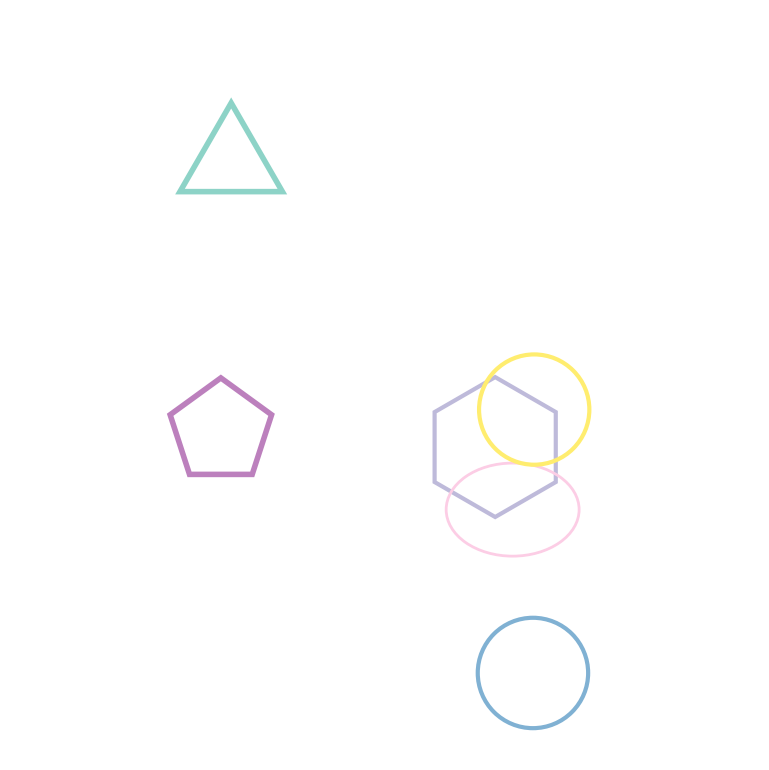[{"shape": "triangle", "thickness": 2, "radius": 0.38, "center": [0.3, 0.79]}, {"shape": "hexagon", "thickness": 1.5, "radius": 0.45, "center": [0.643, 0.419]}, {"shape": "circle", "thickness": 1.5, "radius": 0.36, "center": [0.692, 0.126]}, {"shape": "oval", "thickness": 1, "radius": 0.43, "center": [0.666, 0.338]}, {"shape": "pentagon", "thickness": 2, "radius": 0.35, "center": [0.287, 0.44]}, {"shape": "circle", "thickness": 1.5, "radius": 0.36, "center": [0.694, 0.468]}]